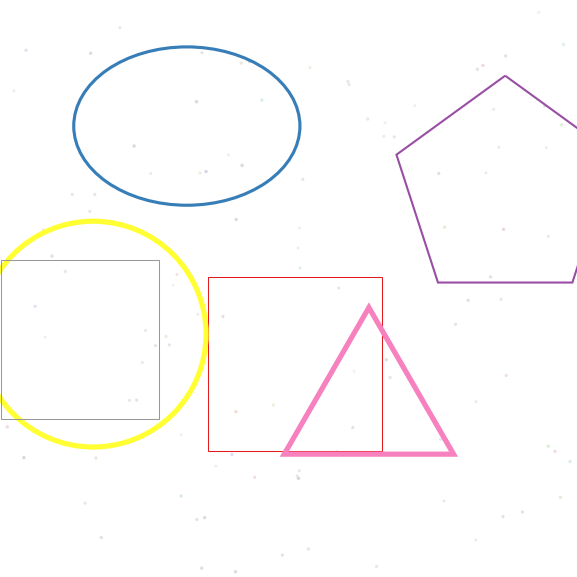[{"shape": "square", "thickness": 0.5, "radius": 0.75, "center": [0.511, 0.37]}, {"shape": "oval", "thickness": 1.5, "radius": 0.98, "center": [0.324, 0.781]}, {"shape": "pentagon", "thickness": 1, "radius": 0.99, "center": [0.875, 0.67]}, {"shape": "circle", "thickness": 2.5, "radius": 0.98, "center": [0.161, 0.421]}, {"shape": "triangle", "thickness": 2.5, "radius": 0.85, "center": [0.639, 0.297]}, {"shape": "square", "thickness": 0.5, "radius": 0.69, "center": [0.139, 0.411]}]